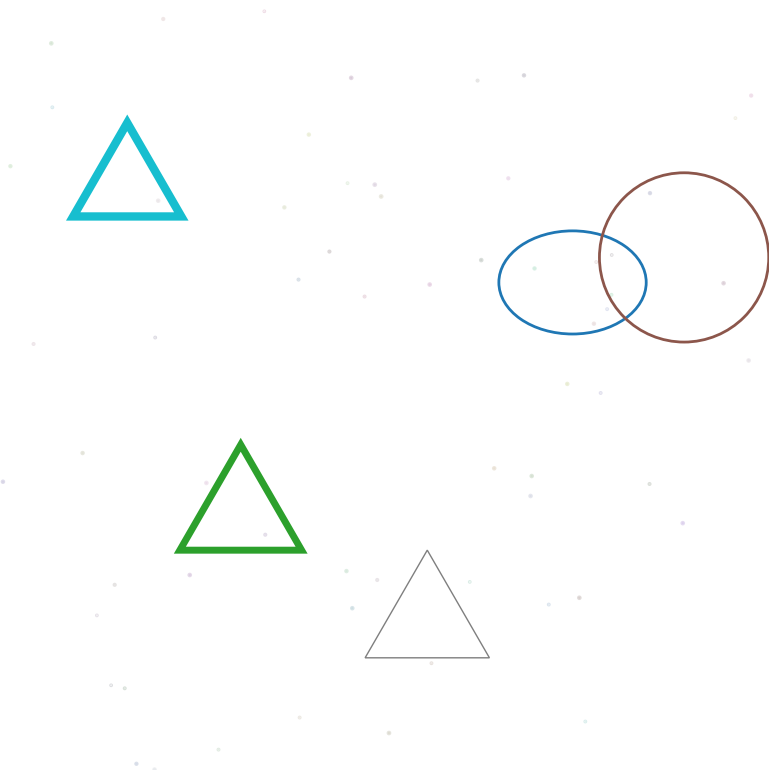[{"shape": "oval", "thickness": 1, "radius": 0.48, "center": [0.744, 0.633]}, {"shape": "triangle", "thickness": 2.5, "radius": 0.46, "center": [0.313, 0.331]}, {"shape": "circle", "thickness": 1, "radius": 0.55, "center": [0.888, 0.666]}, {"shape": "triangle", "thickness": 0.5, "radius": 0.47, "center": [0.555, 0.192]}, {"shape": "triangle", "thickness": 3, "radius": 0.41, "center": [0.165, 0.759]}]